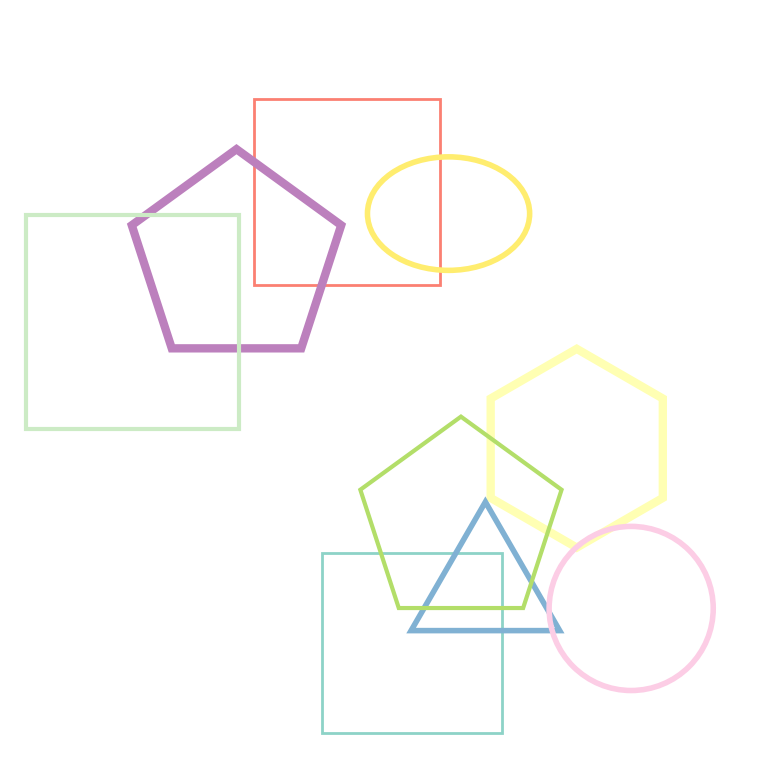[{"shape": "square", "thickness": 1, "radius": 0.58, "center": [0.535, 0.165]}, {"shape": "hexagon", "thickness": 3, "radius": 0.65, "center": [0.749, 0.418]}, {"shape": "square", "thickness": 1, "radius": 0.6, "center": [0.45, 0.751]}, {"shape": "triangle", "thickness": 2, "radius": 0.56, "center": [0.63, 0.237]}, {"shape": "pentagon", "thickness": 1.5, "radius": 0.69, "center": [0.599, 0.322]}, {"shape": "circle", "thickness": 2, "radius": 0.53, "center": [0.82, 0.21]}, {"shape": "pentagon", "thickness": 3, "radius": 0.71, "center": [0.307, 0.663]}, {"shape": "square", "thickness": 1.5, "radius": 0.69, "center": [0.172, 0.582]}, {"shape": "oval", "thickness": 2, "radius": 0.53, "center": [0.583, 0.723]}]